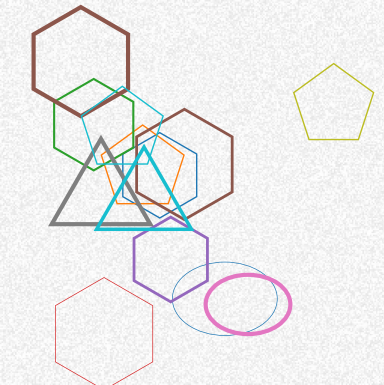[{"shape": "oval", "thickness": 0.5, "radius": 0.68, "center": [0.584, 0.224]}, {"shape": "hexagon", "thickness": 1, "radius": 0.55, "center": [0.415, 0.545]}, {"shape": "pentagon", "thickness": 1, "radius": 0.56, "center": [0.371, 0.562]}, {"shape": "hexagon", "thickness": 1.5, "radius": 0.59, "center": [0.243, 0.676]}, {"shape": "hexagon", "thickness": 0.5, "radius": 0.73, "center": [0.27, 0.133]}, {"shape": "hexagon", "thickness": 2, "radius": 0.55, "center": [0.443, 0.326]}, {"shape": "hexagon", "thickness": 3, "radius": 0.71, "center": [0.21, 0.84]}, {"shape": "hexagon", "thickness": 2, "radius": 0.72, "center": [0.479, 0.573]}, {"shape": "oval", "thickness": 3, "radius": 0.55, "center": [0.644, 0.209]}, {"shape": "triangle", "thickness": 3, "radius": 0.74, "center": [0.262, 0.492]}, {"shape": "pentagon", "thickness": 1, "radius": 0.55, "center": [0.867, 0.726]}, {"shape": "triangle", "thickness": 2.5, "radius": 0.71, "center": [0.374, 0.476]}, {"shape": "pentagon", "thickness": 1, "radius": 0.56, "center": [0.318, 0.664]}]